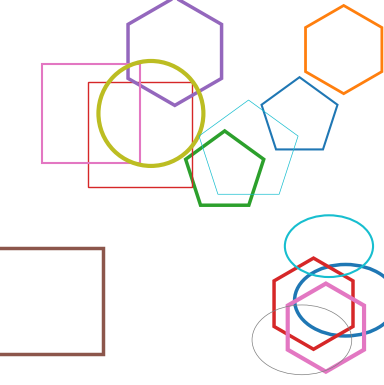[{"shape": "oval", "thickness": 2.5, "radius": 0.66, "center": [0.898, 0.22]}, {"shape": "pentagon", "thickness": 1.5, "radius": 0.52, "center": [0.778, 0.696]}, {"shape": "hexagon", "thickness": 2, "radius": 0.57, "center": [0.893, 0.871]}, {"shape": "pentagon", "thickness": 2.5, "radius": 0.53, "center": [0.584, 0.553]}, {"shape": "hexagon", "thickness": 2.5, "radius": 0.59, "center": [0.814, 0.211]}, {"shape": "square", "thickness": 1, "radius": 0.68, "center": [0.363, 0.65]}, {"shape": "hexagon", "thickness": 2.5, "radius": 0.7, "center": [0.454, 0.867]}, {"shape": "square", "thickness": 2.5, "radius": 0.69, "center": [0.131, 0.218]}, {"shape": "square", "thickness": 1.5, "radius": 0.64, "center": [0.236, 0.705]}, {"shape": "hexagon", "thickness": 3, "radius": 0.57, "center": [0.846, 0.149]}, {"shape": "oval", "thickness": 0.5, "radius": 0.65, "center": [0.784, 0.117]}, {"shape": "circle", "thickness": 3, "radius": 0.68, "center": [0.392, 0.705]}, {"shape": "pentagon", "thickness": 0.5, "radius": 0.68, "center": [0.646, 0.605]}, {"shape": "oval", "thickness": 1.5, "radius": 0.57, "center": [0.854, 0.361]}]